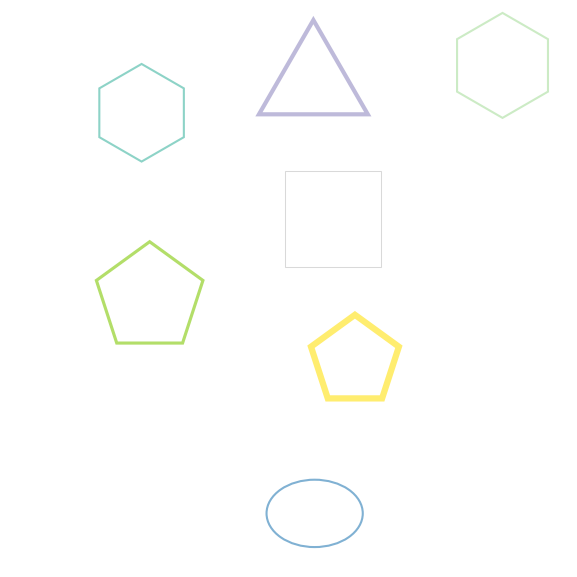[{"shape": "hexagon", "thickness": 1, "radius": 0.42, "center": [0.245, 0.804]}, {"shape": "triangle", "thickness": 2, "radius": 0.54, "center": [0.543, 0.856]}, {"shape": "oval", "thickness": 1, "radius": 0.42, "center": [0.545, 0.11]}, {"shape": "pentagon", "thickness": 1.5, "radius": 0.48, "center": [0.259, 0.484]}, {"shape": "square", "thickness": 0.5, "radius": 0.41, "center": [0.577, 0.621]}, {"shape": "hexagon", "thickness": 1, "radius": 0.45, "center": [0.87, 0.886]}, {"shape": "pentagon", "thickness": 3, "radius": 0.4, "center": [0.615, 0.374]}]